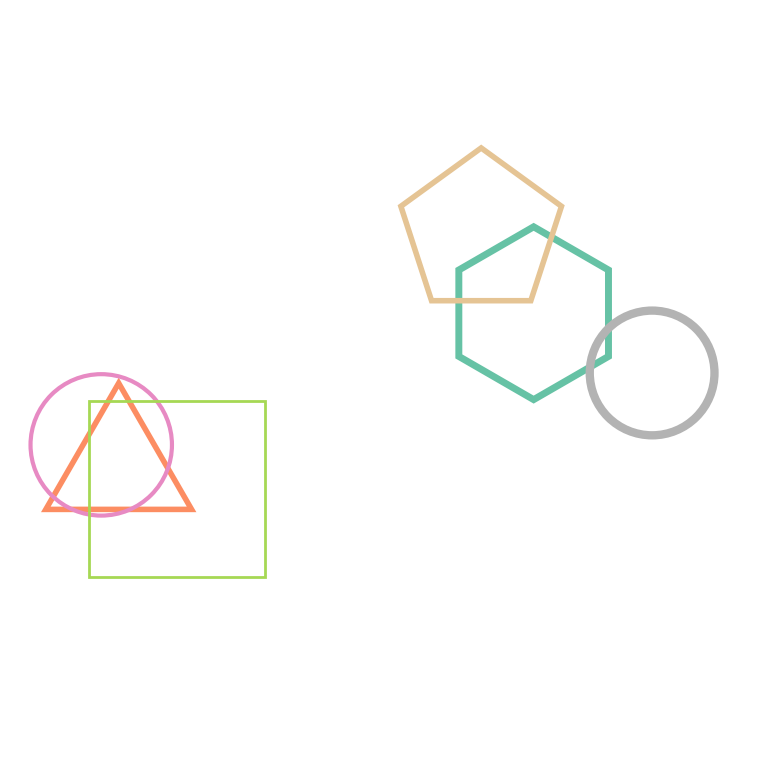[{"shape": "hexagon", "thickness": 2.5, "radius": 0.56, "center": [0.693, 0.593]}, {"shape": "triangle", "thickness": 2, "radius": 0.55, "center": [0.154, 0.393]}, {"shape": "circle", "thickness": 1.5, "radius": 0.46, "center": [0.131, 0.422]}, {"shape": "square", "thickness": 1, "radius": 0.57, "center": [0.23, 0.365]}, {"shape": "pentagon", "thickness": 2, "radius": 0.55, "center": [0.625, 0.698]}, {"shape": "circle", "thickness": 3, "radius": 0.4, "center": [0.847, 0.516]}]